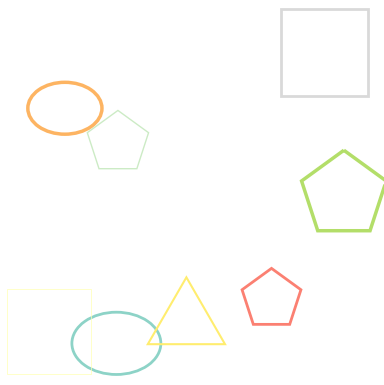[{"shape": "oval", "thickness": 2, "radius": 0.58, "center": [0.302, 0.108]}, {"shape": "square", "thickness": 0.5, "radius": 0.55, "center": [0.127, 0.139]}, {"shape": "pentagon", "thickness": 2, "radius": 0.4, "center": [0.705, 0.223]}, {"shape": "oval", "thickness": 2.5, "radius": 0.48, "center": [0.169, 0.719]}, {"shape": "pentagon", "thickness": 2.5, "radius": 0.58, "center": [0.893, 0.494]}, {"shape": "square", "thickness": 2, "radius": 0.56, "center": [0.843, 0.864]}, {"shape": "pentagon", "thickness": 1, "radius": 0.42, "center": [0.306, 0.629]}, {"shape": "triangle", "thickness": 1.5, "radius": 0.58, "center": [0.484, 0.164]}]